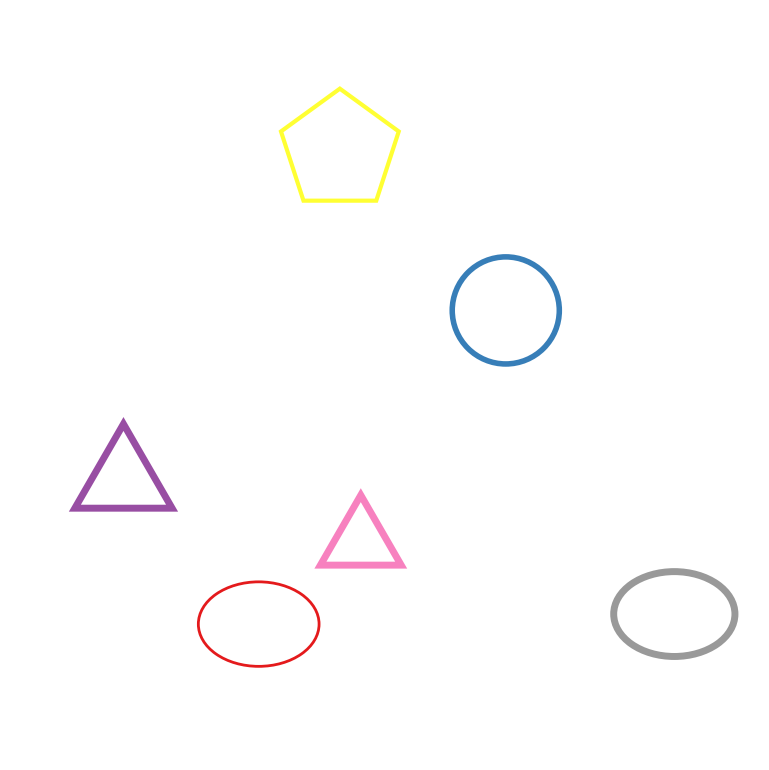[{"shape": "oval", "thickness": 1, "radius": 0.39, "center": [0.336, 0.189]}, {"shape": "circle", "thickness": 2, "radius": 0.35, "center": [0.657, 0.597]}, {"shape": "triangle", "thickness": 2.5, "radius": 0.36, "center": [0.16, 0.376]}, {"shape": "pentagon", "thickness": 1.5, "radius": 0.4, "center": [0.441, 0.804]}, {"shape": "triangle", "thickness": 2.5, "radius": 0.3, "center": [0.469, 0.296]}, {"shape": "oval", "thickness": 2.5, "radius": 0.39, "center": [0.876, 0.203]}]